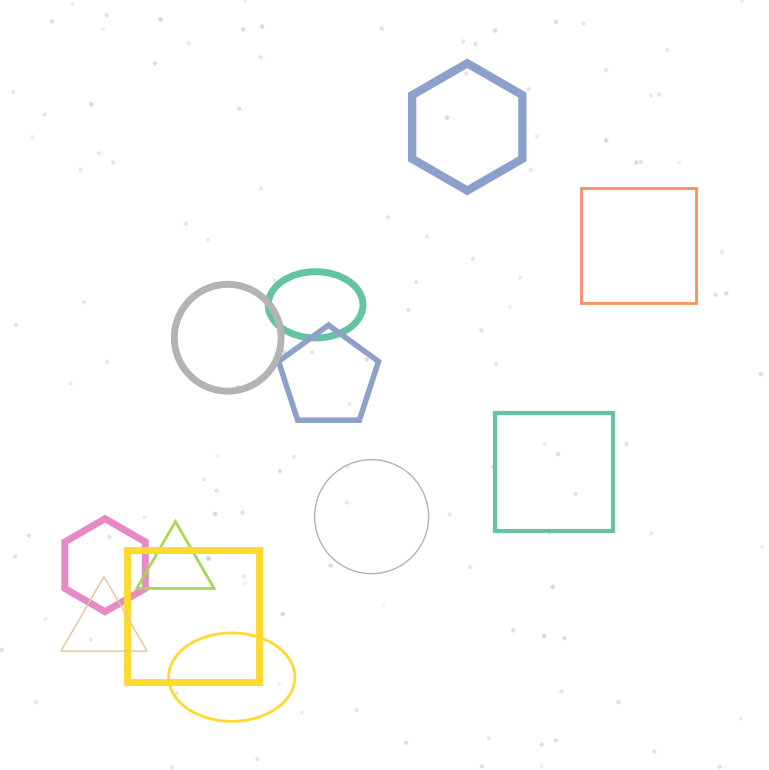[{"shape": "square", "thickness": 1.5, "radius": 0.38, "center": [0.72, 0.387]}, {"shape": "oval", "thickness": 2.5, "radius": 0.31, "center": [0.41, 0.604]}, {"shape": "square", "thickness": 1, "radius": 0.37, "center": [0.829, 0.681]}, {"shape": "pentagon", "thickness": 2, "radius": 0.34, "center": [0.427, 0.51]}, {"shape": "hexagon", "thickness": 3, "radius": 0.41, "center": [0.607, 0.835]}, {"shape": "hexagon", "thickness": 2.5, "radius": 0.3, "center": [0.136, 0.266]}, {"shape": "triangle", "thickness": 1, "radius": 0.29, "center": [0.228, 0.265]}, {"shape": "oval", "thickness": 1, "radius": 0.41, "center": [0.301, 0.121]}, {"shape": "square", "thickness": 2.5, "radius": 0.43, "center": [0.251, 0.2]}, {"shape": "triangle", "thickness": 0.5, "radius": 0.32, "center": [0.135, 0.187]}, {"shape": "circle", "thickness": 2.5, "radius": 0.35, "center": [0.296, 0.561]}, {"shape": "circle", "thickness": 0.5, "radius": 0.37, "center": [0.483, 0.329]}]